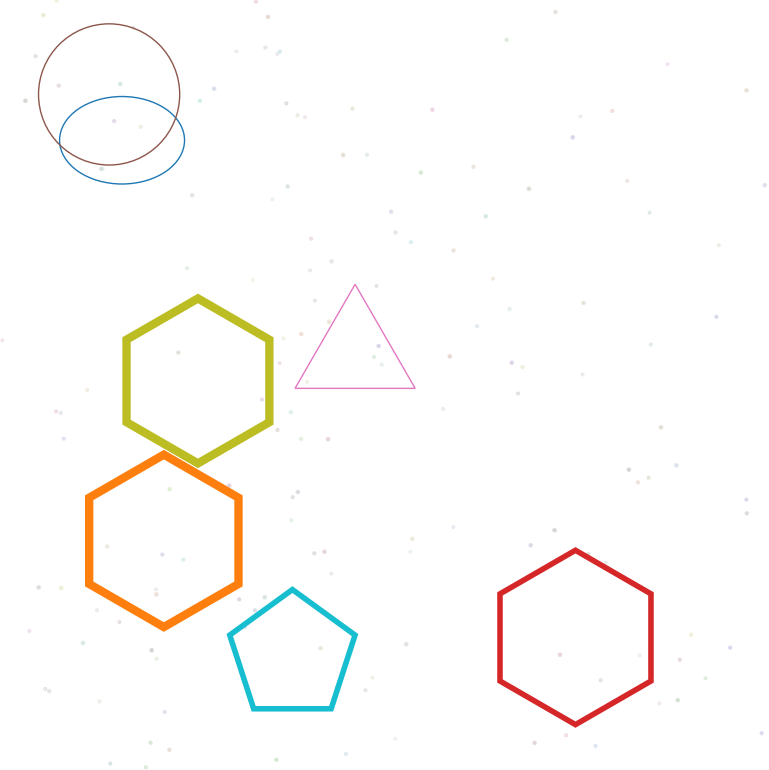[{"shape": "oval", "thickness": 0.5, "radius": 0.41, "center": [0.159, 0.818]}, {"shape": "hexagon", "thickness": 3, "radius": 0.56, "center": [0.213, 0.298]}, {"shape": "hexagon", "thickness": 2, "radius": 0.57, "center": [0.747, 0.172]}, {"shape": "circle", "thickness": 0.5, "radius": 0.46, "center": [0.142, 0.877]}, {"shape": "triangle", "thickness": 0.5, "radius": 0.45, "center": [0.461, 0.541]}, {"shape": "hexagon", "thickness": 3, "radius": 0.54, "center": [0.257, 0.505]}, {"shape": "pentagon", "thickness": 2, "radius": 0.43, "center": [0.38, 0.149]}]